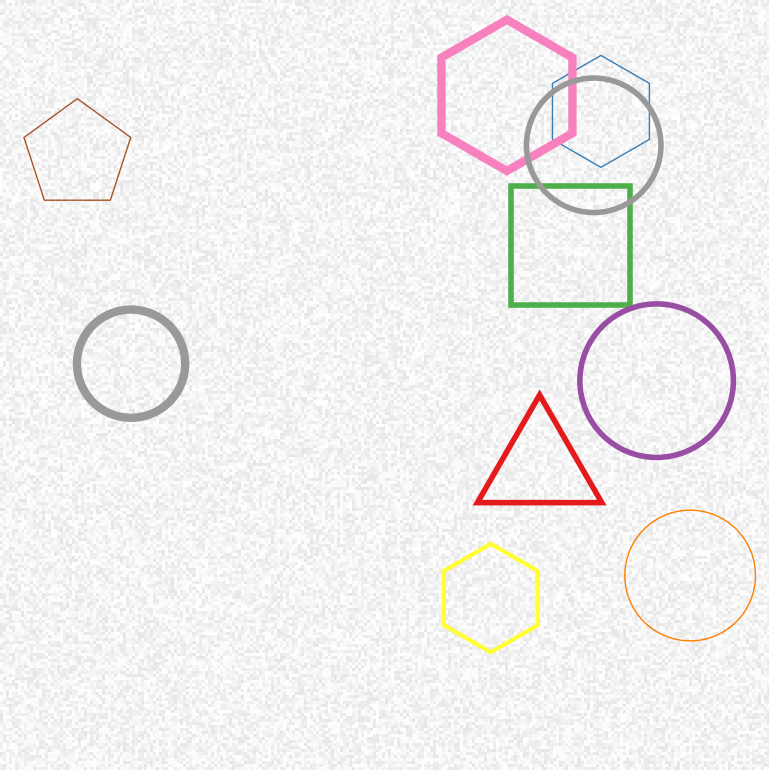[{"shape": "triangle", "thickness": 2, "radius": 0.47, "center": [0.701, 0.394]}, {"shape": "hexagon", "thickness": 0.5, "radius": 0.36, "center": [0.78, 0.855]}, {"shape": "square", "thickness": 2, "radius": 0.39, "center": [0.741, 0.681]}, {"shape": "circle", "thickness": 2, "radius": 0.5, "center": [0.853, 0.506]}, {"shape": "circle", "thickness": 0.5, "radius": 0.42, "center": [0.896, 0.253]}, {"shape": "hexagon", "thickness": 1.5, "radius": 0.35, "center": [0.637, 0.223]}, {"shape": "pentagon", "thickness": 0.5, "radius": 0.36, "center": [0.1, 0.799]}, {"shape": "hexagon", "thickness": 3, "radius": 0.49, "center": [0.658, 0.876]}, {"shape": "circle", "thickness": 2, "radius": 0.44, "center": [0.771, 0.811]}, {"shape": "circle", "thickness": 3, "radius": 0.35, "center": [0.17, 0.528]}]